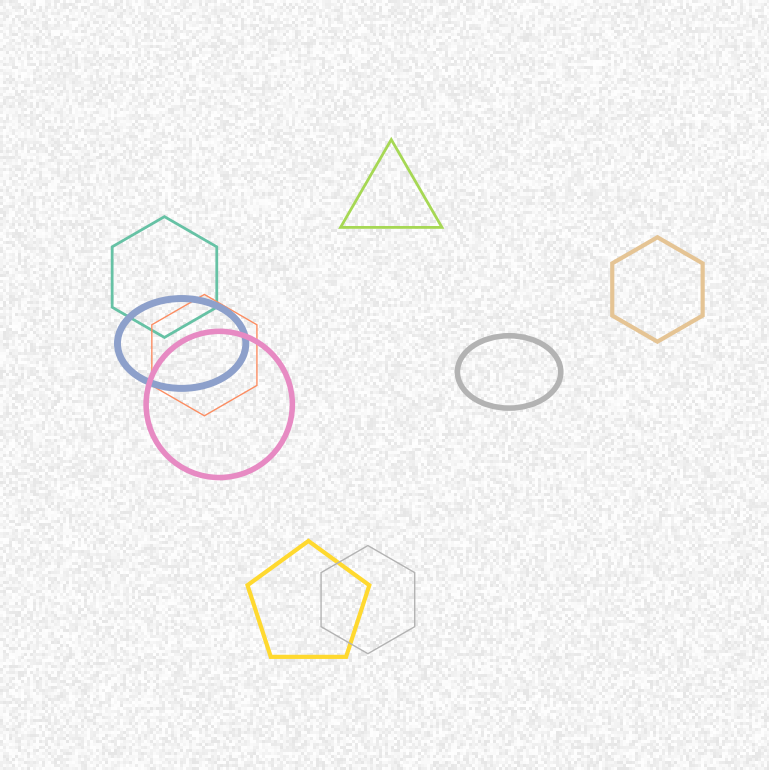[{"shape": "hexagon", "thickness": 1, "radius": 0.39, "center": [0.214, 0.64]}, {"shape": "hexagon", "thickness": 0.5, "radius": 0.39, "center": [0.265, 0.539]}, {"shape": "oval", "thickness": 2.5, "radius": 0.42, "center": [0.236, 0.554]}, {"shape": "circle", "thickness": 2, "radius": 0.47, "center": [0.285, 0.475]}, {"shape": "triangle", "thickness": 1, "radius": 0.38, "center": [0.508, 0.743]}, {"shape": "pentagon", "thickness": 1.5, "radius": 0.42, "center": [0.401, 0.214]}, {"shape": "hexagon", "thickness": 1.5, "radius": 0.34, "center": [0.854, 0.624]}, {"shape": "oval", "thickness": 2, "radius": 0.34, "center": [0.661, 0.517]}, {"shape": "hexagon", "thickness": 0.5, "radius": 0.35, "center": [0.478, 0.221]}]